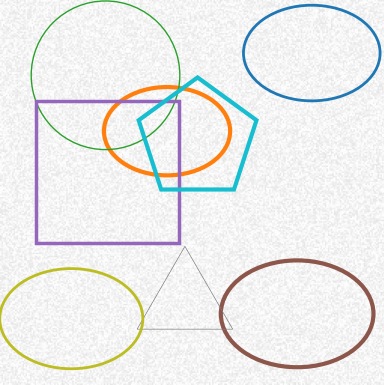[{"shape": "oval", "thickness": 2, "radius": 0.89, "center": [0.81, 0.862]}, {"shape": "oval", "thickness": 3, "radius": 0.82, "center": [0.434, 0.659]}, {"shape": "circle", "thickness": 1, "radius": 0.97, "center": [0.274, 0.804]}, {"shape": "square", "thickness": 2.5, "radius": 0.92, "center": [0.279, 0.554]}, {"shape": "oval", "thickness": 3, "radius": 0.99, "center": [0.772, 0.185]}, {"shape": "triangle", "thickness": 0.5, "radius": 0.72, "center": [0.48, 0.217]}, {"shape": "oval", "thickness": 2, "radius": 0.93, "center": [0.185, 0.172]}, {"shape": "pentagon", "thickness": 3, "radius": 0.8, "center": [0.513, 0.638]}]